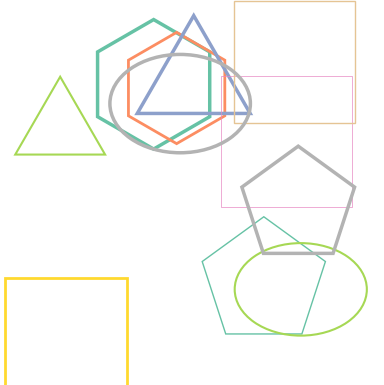[{"shape": "hexagon", "thickness": 2.5, "radius": 0.84, "center": [0.399, 0.781]}, {"shape": "pentagon", "thickness": 1, "radius": 0.84, "center": [0.685, 0.269]}, {"shape": "hexagon", "thickness": 2, "radius": 0.72, "center": [0.459, 0.771]}, {"shape": "triangle", "thickness": 2.5, "radius": 0.85, "center": [0.503, 0.79]}, {"shape": "square", "thickness": 0.5, "radius": 0.85, "center": [0.743, 0.632]}, {"shape": "triangle", "thickness": 1.5, "radius": 0.67, "center": [0.156, 0.666]}, {"shape": "oval", "thickness": 1.5, "radius": 0.86, "center": [0.781, 0.248]}, {"shape": "square", "thickness": 2, "radius": 0.79, "center": [0.172, 0.119]}, {"shape": "square", "thickness": 1, "radius": 0.79, "center": [0.765, 0.839]}, {"shape": "pentagon", "thickness": 2.5, "radius": 0.77, "center": [0.775, 0.466]}, {"shape": "oval", "thickness": 2.5, "radius": 0.91, "center": [0.468, 0.731]}]